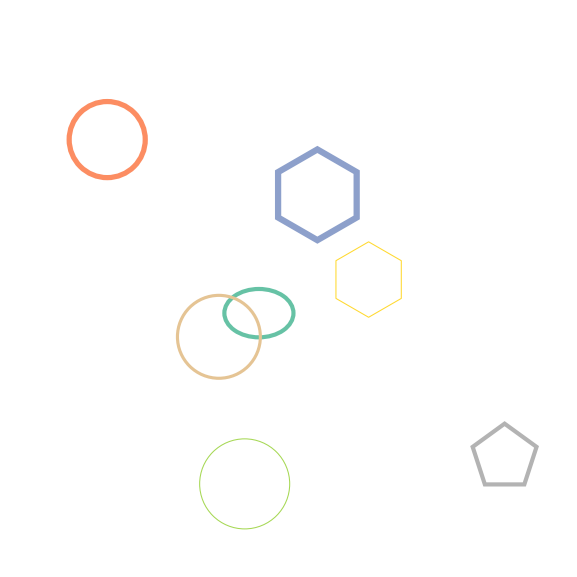[{"shape": "oval", "thickness": 2, "radius": 0.3, "center": [0.448, 0.457]}, {"shape": "circle", "thickness": 2.5, "radius": 0.33, "center": [0.186, 0.757]}, {"shape": "hexagon", "thickness": 3, "radius": 0.39, "center": [0.55, 0.662]}, {"shape": "circle", "thickness": 0.5, "radius": 0.39, "center": [0.424, 0.161]}, {"shape": "hexagon", "thickness": 0.5, "radius": 0.33, "center": [0.638, 0.515]}, {"shape": "circle", "thickness": 1.5, "radius": 0.36, "center": [0.379, 0.416]}, {"shape": "pentagon", "thickness": 2, "radius": 0.29, "center": [0.874, 0.207]}]